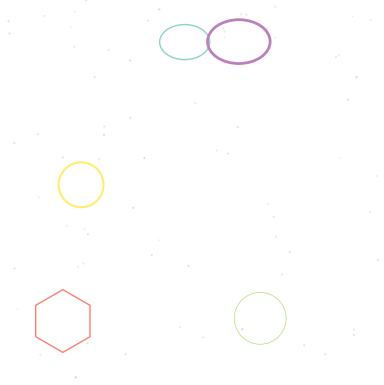[{"shape": "oval", "thickness": 1, "radius": 0.32, "center": [0.48, 0.891]}, {"shape": "hexagon", "thickness": 1, "radius": 0.41, "center": [0.163, 0.166]}, {"shape": "circle", "thickness": 0.5, "radius": 0.34, "center": [0.676, 0.173]}, {"shape": "oval", "thickness": 2, "radius": 0.41, "center": [0.62, 0.892]}, {"shape": "circle", "thickness": 1.5, "radius": 0.29, "center": [0.211, 0.52]}]